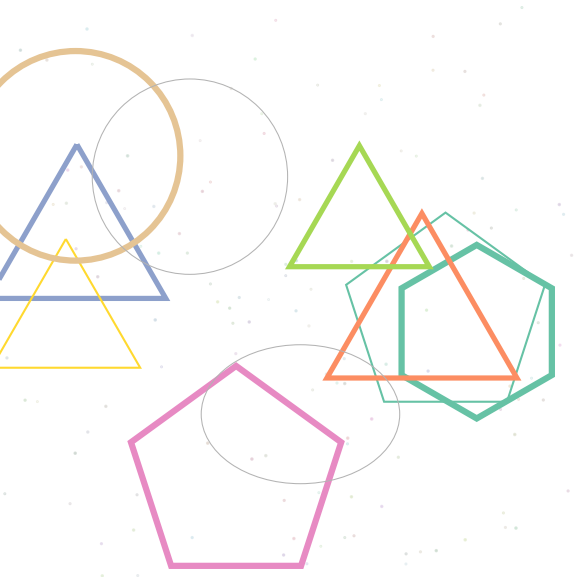[{"shape": "pentagon", "thickness": 1, "radius": 0.91, "center": [0.771, 0.45]}, {"shape": "hexagon", "thickness": 3, "radius": 0.75, "center": [0.825, 0.425]}, {"shape": "triangle", "thickness": 2.5, "radius": 0.95, "center": [0.731, 0.44]}, {"shape": "triangle", "thickness": 2.5, "radius": 0.89, "center": [0.133, 0.571]}, {"shape": "pentagon", "thickness": 3, "radius": 0.96, "center": [0.409, 0.174]}, {"shape": "triangle", "thickness": 2.5, "radius": 0.7, "center": [0.622, 0.607]}, {"shape": "triangle", "thickness": 1, "radius": 0.74, "center": [0.114, 0.437]}, {"shape": "circle", "thickness": 3, "radius": 0.91, "center": [0.131, 0.729]}, {"shape": "circle", "thickness": 0.5, "radius": 0.85, "center": [0.329, 0.693]}, {"shape": "oval", "thickness": 0.5, "radius": 0.86, "center": [0.52, 0.282]}]